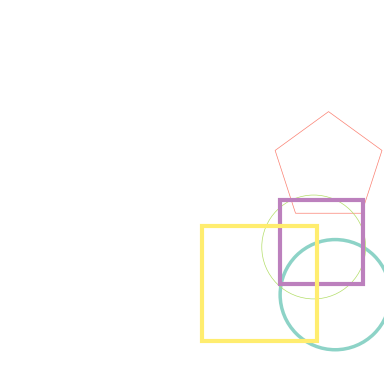[{"shape": "circle", "thickness": 2.5, "radius": 0.72, "center": [0.871, 0.235]}, {"shape": "pentagon", "thickness": 0.5, "radius": 0.73, "center": [0.853, 0.564]}, {"shape": "circle", "thickness": 0.5, "radius": 0.67, "center": [0.815, 0.358]}, {"shape": "square", "thickness": 3, "radius": 0.54, "center": [0.835, 0.372]}, {"shape": "square", "thickness": 3, "radius": 0.75, "center": [0.673, 0.264]}]